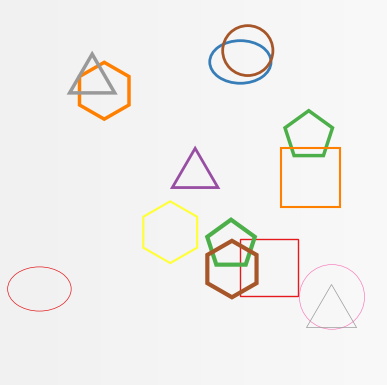[{"shape": "oval", "thickness": 0.5, "radius": 0.41, "center": [0.102, 0.249]}, {"shape": "square", "thickness": 1, "radius": 0.37, "center": [0.694, 0.305]}, {"shape": "oval", "thickness": 2, "radius": 0.4, "center": [0.62, 0.839]}, {"shape": "pentagon", "thickness": 3, "radius": 0.32, "center": [0.596, 0.365]}, {"shape": "pentagon", "thickness": 2.5, "radius": 0.32, "center": [0.797, 0.648]}, {"shape": "triangle", "thickness": 2, "radius": 0.34, "center": [0.504, 0.547]}, {"shape": "square", "thickness": 1.5, "radius": 0.38, "center": [0.801, 0.538]}, {"shape": "hexagon", "thickness": 2.5, "radius": 0.37, "center": [0.269, 0.764]}, {"shape": "hexagon", "thickness": 1.5, "radius": 0.4, "center": [0.439, 0.397]}, {"shape": "hexagon", "thickness": 3, "radius": 0.37, "center": [0.599, 0.301]}, {"shape": "circle", "thickness": 2, "radius": 0.32, "center": [0.639, 0.869]}, {"shape": "circle", "thickness": 0.5, "radius": 0.42, "center": [0.857, 0.229]}, {"shape": "triangle", "thickness": 0.5, "radius": 0.37, "center": [0.856, 0.186]}, {"shape": "triangle", "thickness": 2.5, "radius": 0.34, "center": [0.238, 0.792]}]